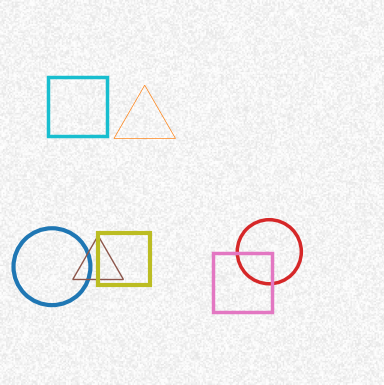[{"shape": "circle", "thickness": 3, "radius": 0.5, "center": [0.135, 0.307]}, {"shape": "triangle", "thickness": 0.5, "radius": 0.46, "center": [0.376, 0.686]}, {"shape": "circle", "thickness": 2.5, "radius": 0.42, "center": [0.699, 0.346]}, {"shape": "triangle", "thickness": 1, "radius": 0.38, "center": [0.255, 0.312]}, {"shape": "square", "thickness": 2.5, "radius": 0.39, "center": [0.63, 0.267]}, {"shape": "square", "thickness": 3, "radius": 0.34, "center": [0.323, 0.327]}, {"shape": "square", "thickness": 2.5, "radius": 0.38, "center": [0.201, 0.724]}]